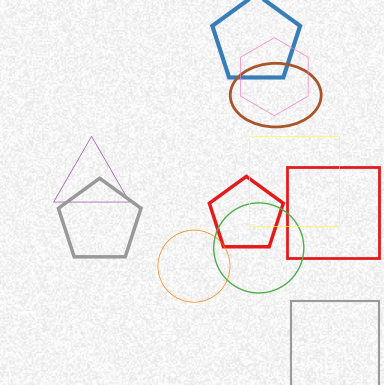[{"shape": "square", "thickness": 2, "radius": 0.59, "center": [0.864, 0.448]}, {"shape": "pentagon", "thickness": 2.5, "radius": 0.5, "center": [0.64, 0.441]}, {"shape": "pentagon", "thickness": 3, "radius": 0.6, "center": [0.666, 0.896]}, {"shape": "circle", "thickness": 1, "radius": 0.59, "center": [0.672, 0.356]}, {"shape": "triangle", "thickness": 0.5, "radius": 0.57, "center": [0.238, 0.532]}, {"shape": "circle", "thickness": 0.5, "radius": 0.47, "center": [0.504, 0.309]}, {"shape": "square", "thickness": 0.5, "radius": 0.59, "center": [0.764, 0.53]}, {"shape": "oval", "thickness": 2, "radius": 0.59, "center": [0.716, 0.753]}, {"shape": "hexagon", "thickness": 0.5, "radius": 0.51, "center": [0.713, 0.801]}, {"shape": "square", "thickness": 1.5, "radius": 0.57, "center": [0.871, 0.103]}, {"shape": "pentagon", "thickness": 2.5, "radius": 0.56, "center": [0.259, 0.424]}]